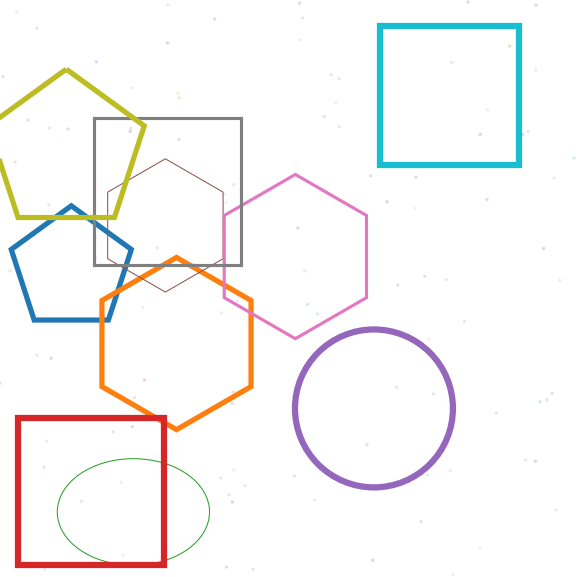[{"shape": "pentagon", "thickness": 2.5, "radius": 0.55, "center": [0.123, 0.533]}, {"shape": "hexagon", "thickness": 2.5, "radius": 0.75, "center": [0.306, 0.404]}, {"shape": "oval", "thickness": 0.5, "radius": 0.66, "center": [0.231, 0.113]}, {"shape": "square", "thickness": 3, "radius": 0.63, "center": [0.158, 0.148]}, {"shape": "circle", "thickness": 3, "radius": 0.68, "center": [0.648, 0.292]}, {"shape": "hexagon", "thickness": 0.5, "radius": 0.58, "center": [0.286, 0.609]}, {"shape": "hexagon", "thickness": 1.5, "radius": 0.71, "center": [0.511, 0.555]}, {"shape": "square", "thickness": 1.5, "radius": 0.64, "center": [0.29, 0.668]}, {"shape": "pentagon", "thickness": 2.5, "radius": 0.71, "center": [0.115, 0.737]}, {"shape": "square", "thickness": 3, "radius": 0.6, "center": [0.779, 0.833]}]